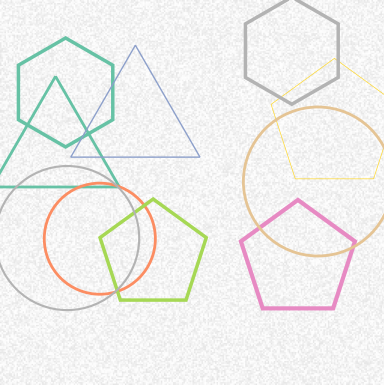[{"shape": "triangle", "thickness": 2, "radius": 0.96, "center": [0.144, 0.61]}, {"shape": "hexagon", "thickness": 2.5, "radius": 0.71, "center": [0.17, 0.76]}, {"shape": "circle", "thickness": 2, "radius": 0.72, "center": [0.259, 0.38]}, {"shape": "triangle", "thickness": 1, "radius": 0.97, "center": [0.352, 0.689]}, {"shape": "pentagon", "thickness": 3, "radius": 0.78, "center": [0.774, 0.325]}, {"shape": "pentagon", "thickness": 2.5, "radius": 0.73, "center": [0.398, 0.338]}, {"shape": "pentagon", "thickness": 0.5, "radius": 0.86, "center": [0.869, 0.675]}, {"shape": "circle", "thickness": 2, "radius": 0.97, "center": [0.826, 0.529]}, {"shape": "circle", "thickness": 1.5, "radius": 0.94, "center": [0.174, 0.382]}, {"shape": "hexagon", "thickness": 2.5, "radius": 0.7, "center": [0.758, 0.868]}]